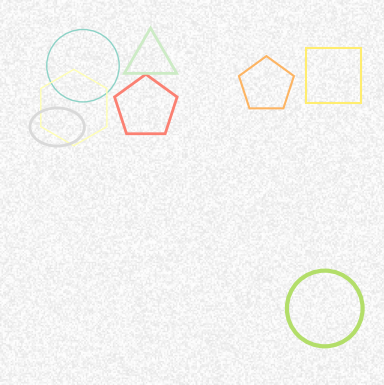[{"shape": "circle", "thickness": 1, "radius": 0.47, "center": [0.216, 0.829]}, {"shape": "hexagon", "thickness": 1, "radius": 0.5, "center": [0.192, 0.721]}, {"shape": "pentagon", "thickness": 2, "radius": 0.43, "center": [0.379, 0.722]}, {"shape": "pentagon", "thickness": 1.5, "radius": 0.38, "center": [0.692, 0.779]}, {"shape": "circle", "thickness": 3, "radius": 0.49, "center": [0.844, 0.199]}, {"shape": "oval", "thickness": 2, "radius": 0.35, "center": [0.148, 0.67]}, {"shape": "triangle", "thickness": 2, "radius": 0.39, "center": [0.391, 0.849]}, {"shape": "square", "thickness": 1.5, "radius": 0.36, "center": [0.866, 0.804]}]